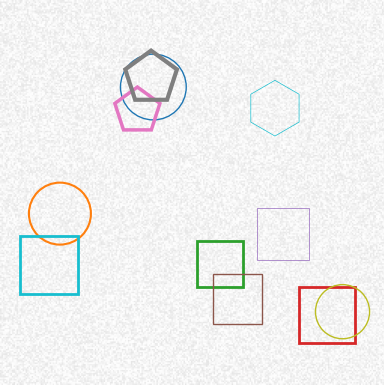[{"shape": "circle", "thickness": 1, "radius": 0.43, "center": [0.398, 0.774]}, {"shape": "circle", "thickness": 1.5, "radius": 0.4, "center": [0.156, 0.445]}, {"shape": "square", "thickness": 2, "radius": 0.3, "center": [0.571, 0.313]}, {"shape": "square", "thickness": 2, "radius": 0.36, "center": [0.849, 0.181]}, {"shape": "square", "thickness": 0.5, "radius": 0.34, "center": [0.735, 0.392]}, {"shape": "square", "thickness": 1, "radius": 0.32, "center": [0.616, 0.224]}, {"shape": "pentagon", "thickness": 2.5, "radius": 0.31, "center": [0.357, 0.712]}, {"shape": "pentagon", "thickness": 3, "radius": 0.35, "center": [0.392, 0.798]}, {"shape": "circle", "thickness": 1, "radius": 0.35, "center": [0.89, 0.19]}, {"shape": "square", "thickness": 2, "radius": 0.38, "center": [0.128, 0.313]}, {"shape": "hexagon", "thickness": 0.5, "radius": 0.36, "center": [0.714, 0.719]}]